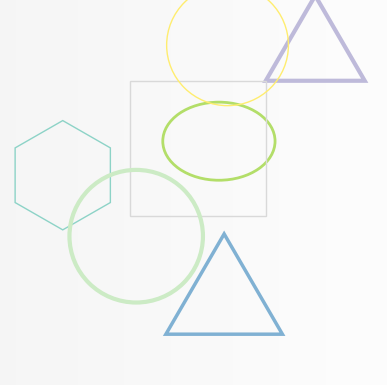[{"shape": "hexagon", "thickness": 1, "radius": 0.71, "center": [0.162, 0.545]}, {"shape": "triangle", "thickness": 3, "radius": 0.74, "center": [0.813, 0.864]}, {"shape": "triangle", "thickness": 2.5, "radius": 0.87, "center": [0.578, 0.219]}, {"shape": "oval", "thickness": 2, "radius": 0.72, "center": [0.565, 0.633]}, {"shape": "square", "thickness": 1, "radius": 0.88, "center": [0.51, 0.615]}, {"shape": "circle", "thickness": 3, "radius": 0.86, "center": [0.351, 0.386]}, {"shape": "circle", "thickness": 1, "radius": 0.79, "center": [0.587, 0.883]}]